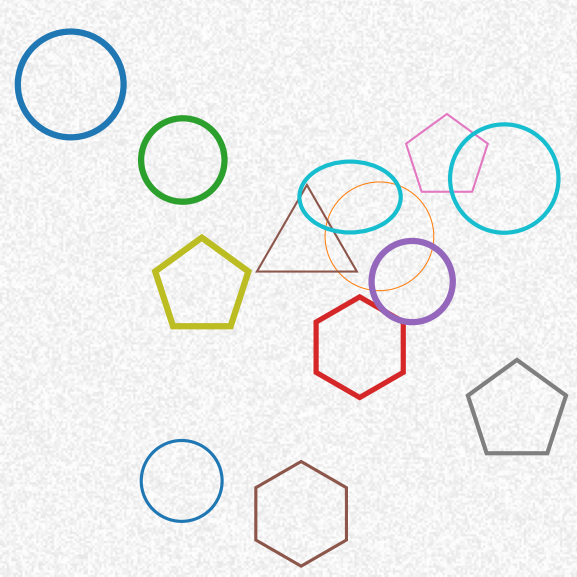[{"shape": "circle", "thickness": 1.5, "radius": 0.35, "center": [0.315, 0.166]}, {"shape": "circle", "thickness": 3, "radius": 0.46, "center": [0.122, 0.853]}, {"shape": "circle", "thickness": 0.5, "radius": 0.47, "center": [0.657, 0.59]}, {"shape": "circle", "thickness": 3, "radius": 0.36, "center": [0.317, 0.722]}, {"shape": "hexagon", "thickness": 2.5, "radius": 0.44, "center": [0.623, 0.398]}, {"shape": "circle", "thickness": 3, "radius": 0.35, "center": [0.714, 0.512]}, {"shape": "triangle", "thickness": 1, "radius": 0.5, "center": [0.531, 0.579]}, {"shape": "hexagon", "thickness": 1.5, "radius": 0.45, "center": [0.521, 0.109]}, {"shape": "pentagon", "thickness": 1, "radius": 0.37, "center": [0.774, 0.727]}, {"shape": "pentagon", "thickness": 2, "radius": 0.45, "center": [0.895, 0.287]}, {"shape": "pentagon", "thickness": 3, "radius": 0.42, "center": [0.349, 0.503]}, {"shape": "oval", "thickness": 2, "radius": 0.44, "center": [0.606, 0.658]}, {"shape": "circle", "thickness": 2, "radius": 0.47, "center": [0.873, 0.69]}]